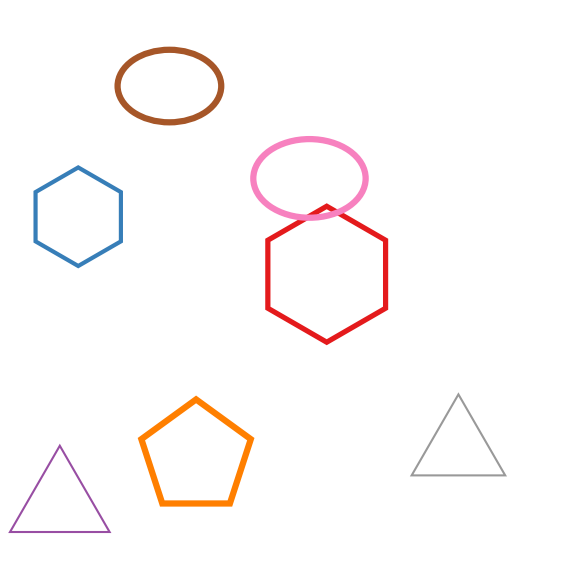[{"shape": "hexagon", "thickness": 2.5, "radius": 0.59, "center": [0.566, 0.524]}, {"shape": "hexagon", "thickness": 2, "radius": 0.43, "center": [0.135, 0.624]}, {"shape": "triangle", "thickness": 1, "radius": 0.5, "center": [0.104, 0.128]}, {"shape": "pentagon", "thickness": 3, "radius": 0.5, "center": [0.34, 0.208]}, {"shape": "oval", "thickness": 3, "radius": 0.45, "center": [0.293, 0.85]}, {"shape": "oval", "thickness": 3, "radius": 0.49, "center": [0.536, 0.69]}, {"shape": "triangle", "thickness": 1, "radius": 0.47, "center": [0.794, 0.223]}]